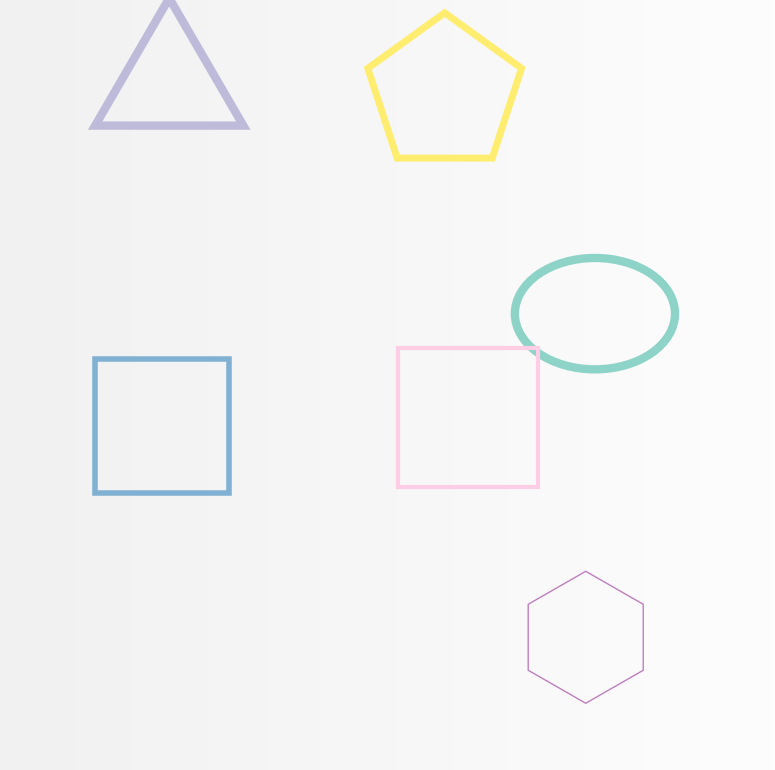[{"shape": "oval", "thickness": 3, "radius": 0.52, "center": [0.768, 0.593]}, {"shape": "triangle", "thickness": 3, "radius": 0.55, "center": [0.218, 0.892]}, {"shape": "square", "thickness": 2, "radius": 0.43, "center": [0.209, 0.447]}, {"shape": "square", "thickness": 1.5, "radius": 0.45, "center": [0.604, 0.457]}, {"shape": "hexagon", "thickness": 0.5, "radius": 0.43, "center": [0.756, 0.172]}, {"shape": "pentagon", "thickness": 2.5, "radius": 0.52, "center": [0.574, 0.879]}]